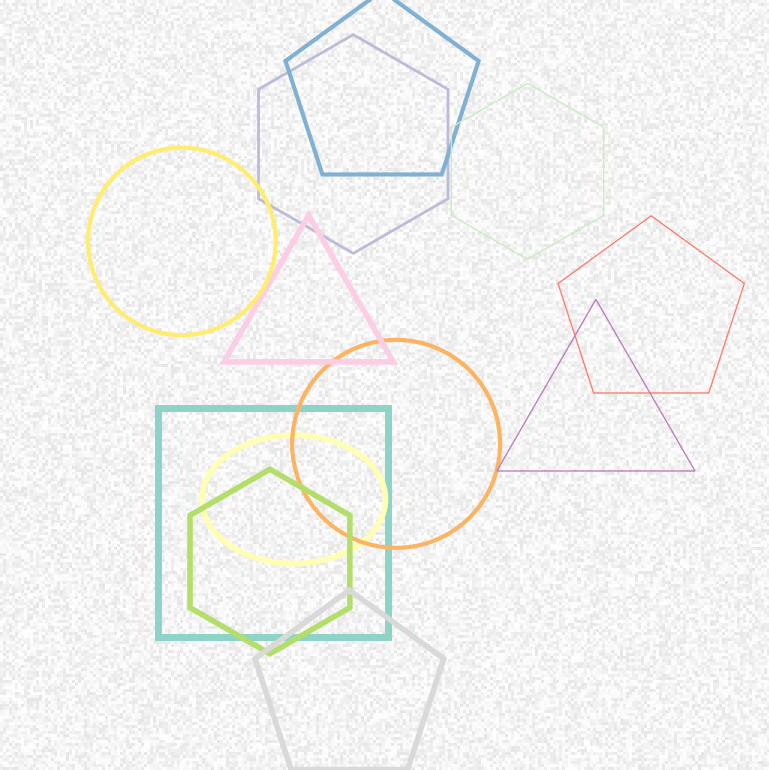[{"shape": "square", "thickness": 2.5, "radius": 0.75, "center": [0.355, 0.322]}, {"shape": "oval", "thickness": 2, "radius": 0.6, "center": [0.382, 0.352]}, {"shape": "hexagon", "thickness": 1, "radius": 0.71, "center": [0.459, 0.813]}, {"shape": "pentagon", "thickness": 0.5, "radius": 0.64, "center": [0.846, 0.593]}, {"shape": "pentagon", "thickness": 1.5, "radius": 0.66, "center": [0.496, 0.88]}, {"shape": "circle", "thickness": 1.5, "radius": 0.68, "center": [0.514, 0.424]}, {"shape": "hexagon", "thickness": 2, "radius": 0.6, "center": [0.351, 0.271]}, {"shape": "triangle", "thickness": 2, "radius": 0.63, "center": [0.401, 0.594]}, {"shape": "pentagon", "thickness": 2, "radius": 0.64, "center": [0.454, 0.105]}, {"shape": "triangle", "thickness": 0.5, "radius": 0.74, "center": [0.774, 0.463]}, {"shape": "hexagon", "thickness": 0.5, "radius": 0.57, "center": [0.685, 0.778]}, {"shape": "circle", "thickness": 1.5, "radius": 0.61, "center": [0.236, 0.687]}]